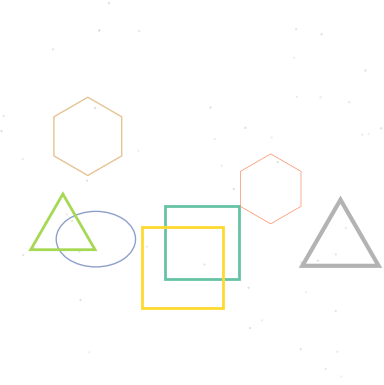[{"shape": "square", "thickness": 2, "radius": 0.48, "center": [0.524, 0.37]}, {"shape": "hexagon", "thickness": 0.5, "radius": 0.45, "center": [0.703, 0.509]}, {"shape": "oval", "thickness": 1, "radius": 0.52, "center": [0.249, 0.379]}, {"shape": "triangle", "thickness": 2, "radius": 0.48, "center": [0.163, 0.4]}, {"shape": "square", "thickness": 2, "radius": 0.52, "center": [0.474, 0.305]}, {"shape": "hexagon", "thickness": 1, "radius": 0.51, "center": [0.228, 0.646]}, {"shape": "triangle", "thickness": 3, "radius": 0.57, "center": [0.884, 0.367]}]